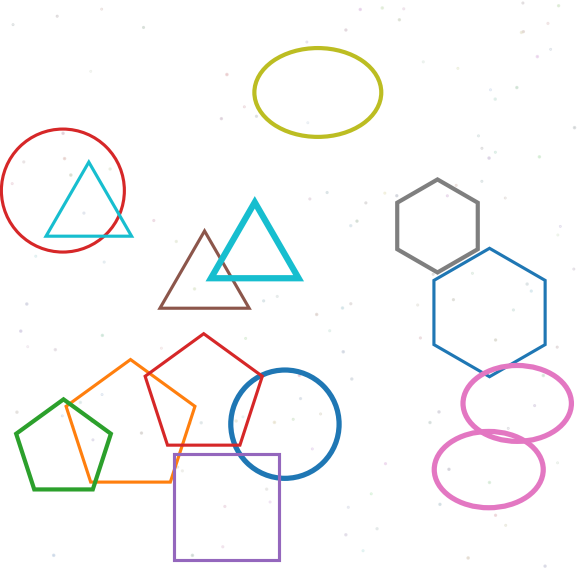[{"shape": "circle", "thickness": 2.5, "radius": 0.47, "center": [0.493, 0.265]}, {"shape": "hexagon", "thickness": 1.5, "radius": 0.56, "center": [0.848, 0.458]}, {"shape": "pentagon", "thickness": 1.5, "radius": 0.59, "center": [0.226, 0.259]}, {"shape": "pentagon", "thickness": 2, "radius": 0.43, "center": [0.11, 0.221]}, {"shape": "pentagon", "thickness": 1.5, "radius": 0.53, "center": [0.353, 0.315]}, {"shape": "circle", "thickness": 1.5, "radius": 0.53, "center": [0.109, 0.669]}, {"shape": "square", "thickness": 1.5, "radius": 0.46, "center": [0.392, 0.121]}, {"shape": "triangle", "thickness": 1.5, "radius": 0.45, "center": [0.354, 0.51]}, {"shape": "oval", "thickness": 2.5, "radius": 0.47, "center": [0.896, 0.301]}, {"shape": "oval", "thickness": 2.5, "radius": 0.47, "center": [0.846, 0.186]}, {"shape": "hexagon", "thickness": 2, "radius": 0.4, "center": [0.758, 0.608]}, {"shape": "oval", "thickness": 2, "radius": 0.55, "center": [0.55, 0.839]}, {"shape": "triangle", "thickness": 1.5, "radius": 0.43, "center": [0.154, 0.633]}, {"shape": "triangle", "thickness": 3, "radius": 0.44, "center": [0.441, 0.561]}]